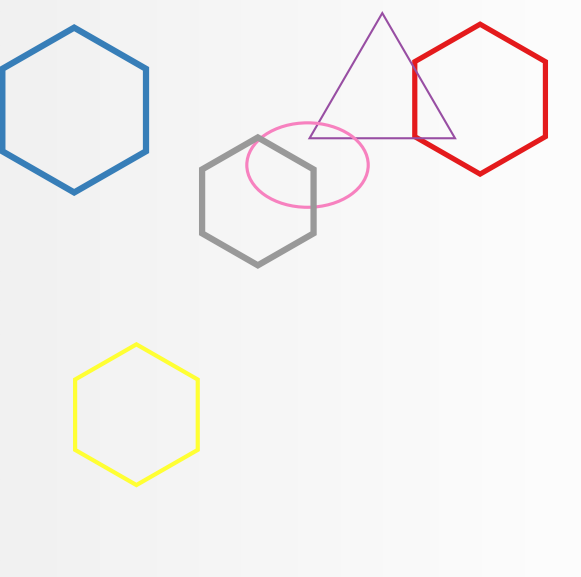[{"shape": "hexagon", "thickness": 2.5, "radius": 0.65, "center": [0.826, 0.827]}, {"shape": "hexagon", "thickness": 3, "radius": 0.71, "center": [0.128, 0.809]}, {"shape": "triangle", "thickness": 1, "radius": 0.72, "center": [0.658, 0.832]}, {"shape": "hexagon", "thickness": 2, "radius": 0.61, "center": [0.235, 0.281]}, {"shape": "oval", "thickness": 1.5, "radius": 0.52, "center": [0.529, 0.713]}, {"shape": "hexagon", "thickness": 3, "radius": 0.55, "center": [0.444, 0.65]}]